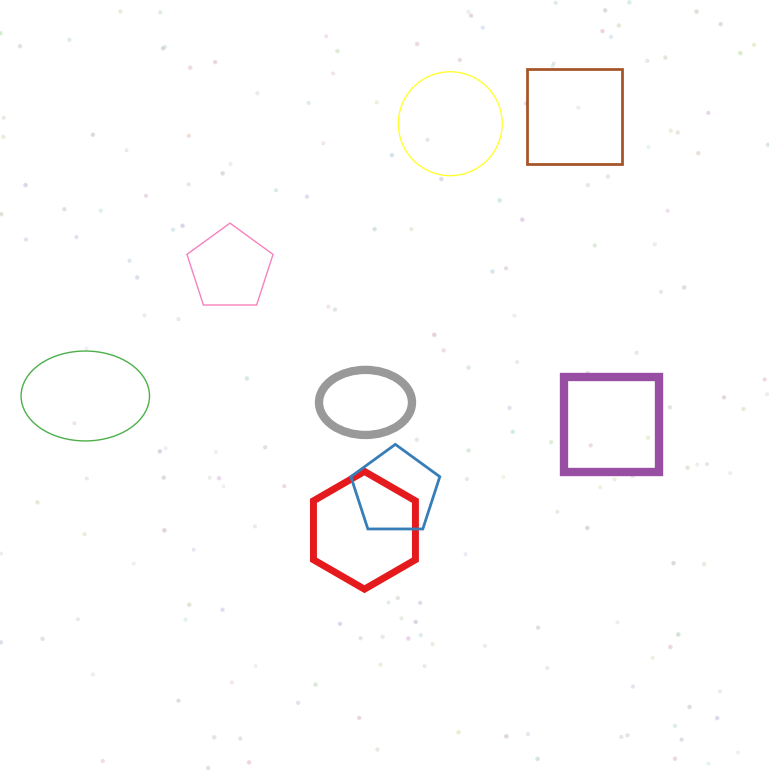[{"shape": "hexagon", "thickness": 2.5, "radius": 0.38, "center": [0.473, 0.311]}, {"shape": "pentagon", "thickness": 1, "radius": 0.3, "center": [0.513, 0.362]}, {"shape": "oval", "thickness": 0.5, "radius": 0.42, "center": [0.111, 0.486]}, {"shape": "square", "thickness": 3, "radius": 0.31, "center": [0.794, 0.449]}, {"shape": "circle", "thickness": 0.5, "radius": 0.34, "center": [0.585, 0.839]}, {"shape": "square", "thickness": 1, "radius": 0.31, "center": [0.746, 0.849]}, {"shape": "pentagon", "thickness": 0.5, "radius": 0.29, "center": [0.299, 0.651]}, {"shape": "oval", "thickness": 3, "radius": 0.3, "center": [0.475, 0.477]}]